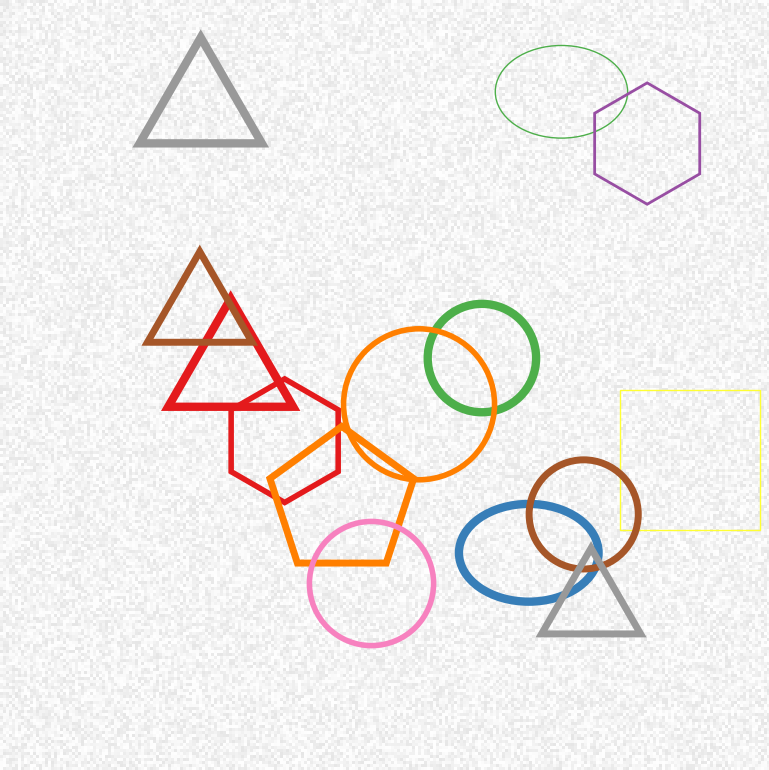[{"shape": "triangle", "thickness": 3, "radius": 0.47, "center": [0.3, 0.519]}, {"shape": "hexagon", "thickness": 2, "radius": 0.4, "center": [0.37, 0.428]}, {"shape": "oval", "thickness": 3, "radius": 0.45, "center": [0.687, 0.282]}, {"shape": "circle", "thickness": 3, "radius": 0.35, "center": [0.626, 0.535]}, {"shape": "oval", "thickness": 0.5, "radius": 0.43, "center": [0.729, 0.881]}, {"shape": "hexagon", "thickness": 1, "radius": 0.39, "center": [0.841, 0.814]}, {"shape": "circle", "thickness": 2, "radius": 0.49, "center": [0.544, 0.475]}, {"shape": "pentagon", "thickness": 2.5, "radius": 0.49, "center": [0.444, 0.348]}, {"shape": "square", "thickness": 0.5, "radius": 0.45, "center": [0.896, 0.402]}, {"shape": "circle", "thickness": 2.5, "radius": 0.35, "center": [0.758, 0.332]}, {"shape": "triangle", "thickness": 2.5, "radius": 0.39, "center": [0.259, 0.595]}, {"shape": "circle", "thickness": 2, "radius": 0.4, "center": [0.482, 0.242]}, {"shape": "triangle", "thickness": 3, "radius": 0.46, "center": [0.261, 0.86]}, {"shape": "triangle", "thickness": 2.5, "radius": 0.37, "center": [0.768, 0.214]}]